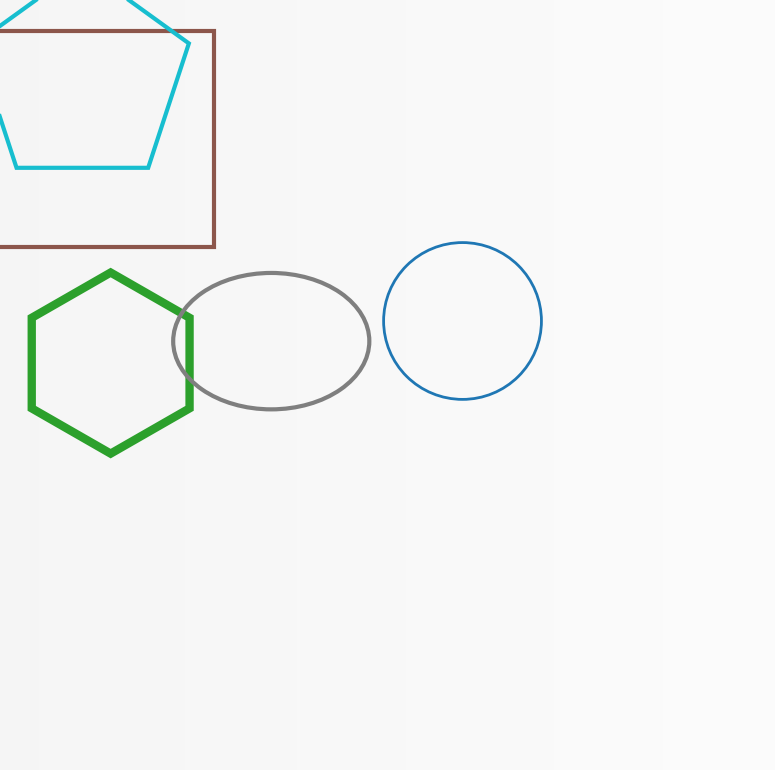[{"shape": "circle", "thickness": 1, "radius": 0.51, "center": [0.597, 0.583]}, {"shape": "hexagon", "thickness": 3, "radius": 0.59, "center": [0.143, 0.528]}, {"shape": "square", "thickness": 1.5, "radius": 0.7, "center": [0.135, 0.82]}, {"shape": "oval", "thickness": 1.5, "radius": 0.63, "center": [0.35, 0.557]}, {"shape": "pentagon", "thickness": 1.5, "radius": 0.72, "center": [0.106, 0.899]}]